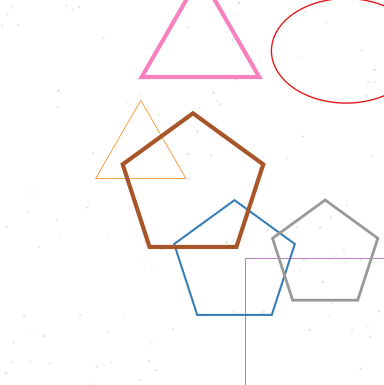[{"shape": "oval", "thickness": 1, "radius": 0.97, "center": [0.899, 0.868]}, {"shape": "pentagon", "thickness": 1.5, "radius": 0.82, "center": [0.609, 0.315]}, {"shape": "square", "thickness": 0.5, "radius": 0.92, "center": [0.821, 0.145]}, {"shape": "triangle", "thickness": 0.5, "radius": 0.68, "center": [0.366, 0.604]}, {"shape": "pentagon", "thickness": 3, "radius": 0.96, "center": [0.501, 0.514]}, {"shape": "triangle", "thickness": 3, "radius": 0.88, "center": [0.521, 0.888]}, {"shape": "pentagon", "thickness": 2, "radius": 0.72, "center": [0.845, 0.337]}]